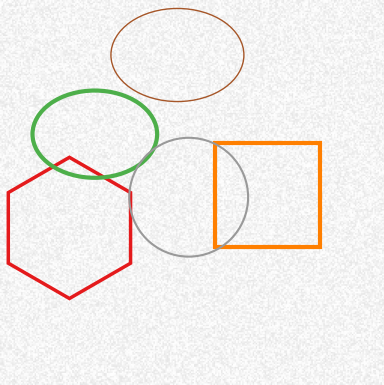[{"shape": "hexagon", "thickness": 2.5, "radius": 0.92, "center": [0.18, 0.408]}, {"shape": "oval", "thickness": 3, "radius": 0.81, "center": [0.246, 0.652]}, {"shape": "square", "thickness": 3, "radius": 0.68, "center": [0.695, 0.493]}, {"shape": "oval", "thickness": 1, "radius": 0.86, "center": [0.461, 0.857]}, {"shape": "circle", "thickness": 1.5, "radius": 0.77, "center": [0.49, 0.488]}]